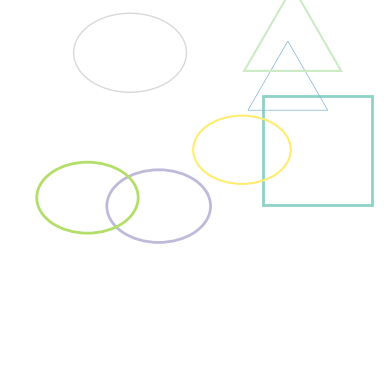[{"shape": "square", "thickness": 2, "radius": 0.71, "center": [0.824, 0.609]}, {"shape": "oval", "thickness": 2, "radius": 0.67, "center": [0.412, 0.465]}, {"shape": "triangle", "thickness": 0.5, "radius": 0.6, "center": [0.748, 0.774]}, {"shape": "oval", "thickness": 2, "radius": 0.66, "center": [0.227, 0.487]}, {"shape": "oval", "thickness": 1, "radius": 0.73, "center": [0.338, 0.863]}, {"shape": "triangle", "thickness": 1.5, "radius": 0.73, "center": [0.76, 0.889]}, {"shape": "oval", "thickness": 1.5, "radius": 0.63, "center": [0.629, 0.611]}]